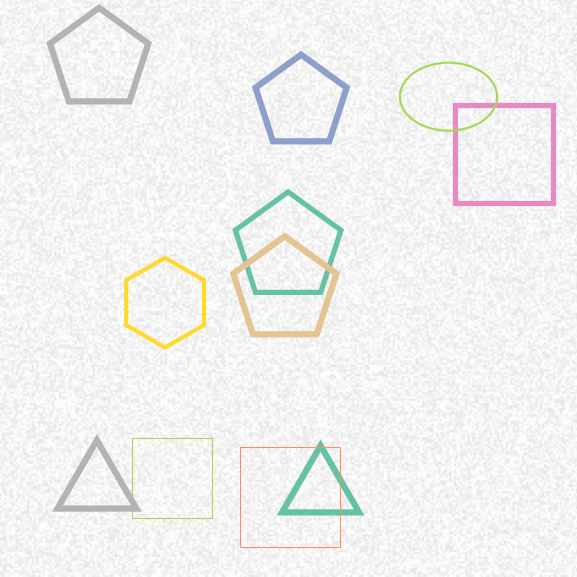[{"shape": "pentagon", "thickness": 2.5, "radius": 0.48, "center": [0.499, 0.571]}, {"shape": "triangle", "thickness": 3, "radius": 0.39, "center": [0.555, 0.15]}, {"shape": "square", "thickness": 0.5, "radius": 0.43, "center": [0.502, 0.139]}, {"shape": "pentagon", "thickness": 3, "radius": 0.42, "center": [0.521, 0.822]}, {"shape": "square", "thickness": 2.5, "radius": 0.43, "center": [0.872, 0.732]}, {"shape": "oval", "thickness": 1, "radius": 0.42, "center": [0.777, 0.832]}, {"shape": "square", "thickness": 0.5, "radius": 0.35, "center": [0.298, 0.172]}, {"shape": "hexagon", "thickness": 2, "radius": 0.39, "center": [0.286, 0.475]}, {"shape": "pentagon", "thickness": 3, "radius": 0.47, "center": [0.493, 0.496]}, {"shape": "pentagon", "thickness": 3, "radius": 0.45, "center": [0.172, 0.896]}, {"shape": "triangle", "thickness": 3, "radius": 0.39, "center": [0.168, 0.158]}]